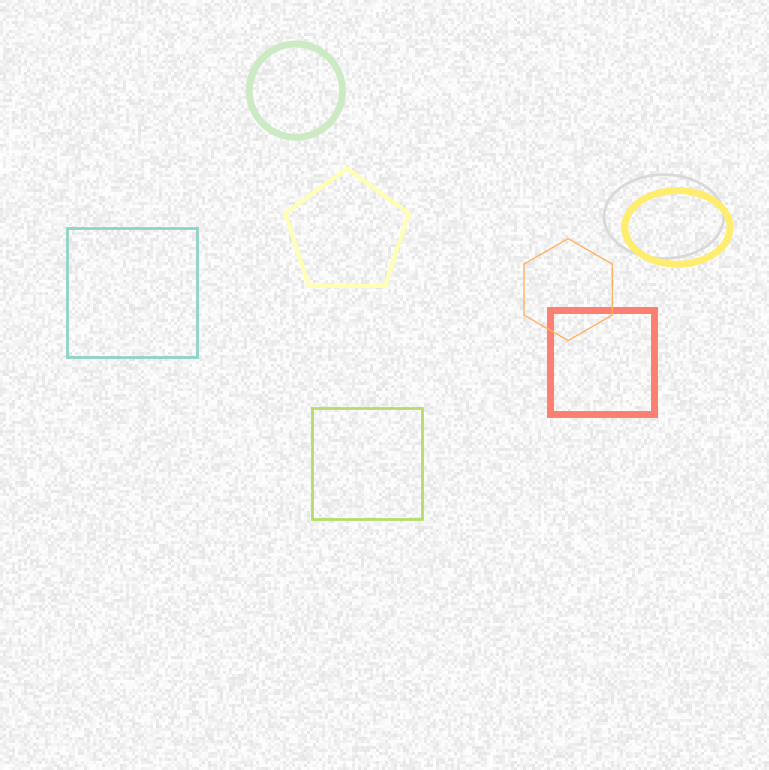[{"shape": "square", "thickness": 1, "radius": 0.42, "center": [0.171, 0.62]}, {"shape": "pentagon", "thickness": 1.5, "radius": 0.42, "center": [0.451, 0.697]}, {"shape": "square", "thickness": 2.5, "radius": 0.34, "center": [0.782, 0.53]}, {"shape": "hexagon", "thickness": 0.5, "radius": 0.33, "center": [0.738, 0.624]}, {"shape": "square", "thickness": 1, "radius": 0.36, "center": [0.477, 0.398]}, {"shape": "oval", "thickness": 1, "radius": 0.39, "center": [0.862, 0.719]}, {"shape": "circle", "thickness": 2.5, "radius": 0.3, "center": [0.384, 0.882]}, {"shape": "oval", "thickness": 2.5, "radius": 0.34, "center": [0.88, 0.705]}]